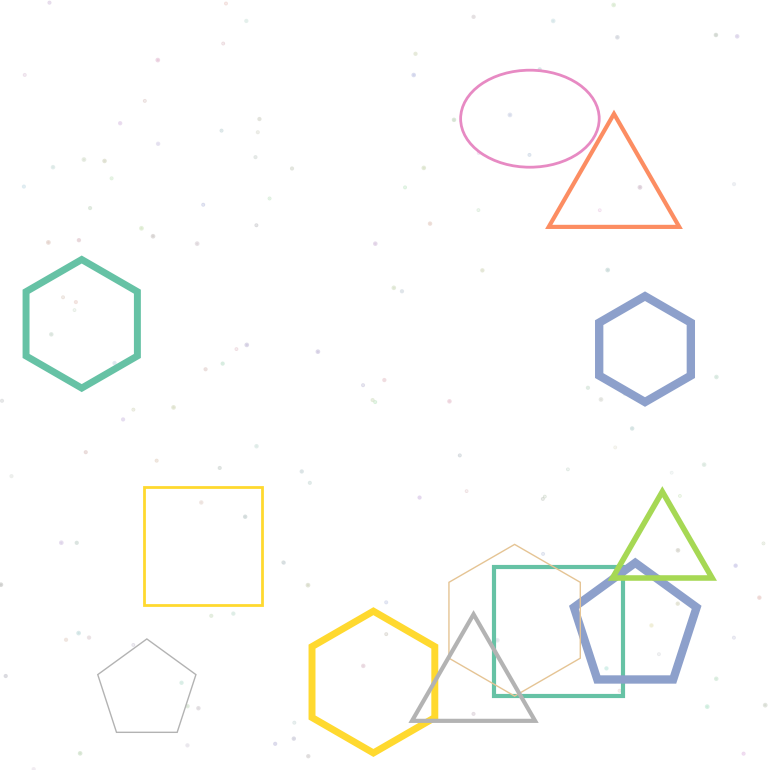[{"shape": "square", "thickness": 1.5, "radius": 0.42, "center": [0.725, 0.18]}, {"shape": "hexagon", "thickness": 2.5, "radius": 0.42, "center": [0.106, 0.579]}, {"shape": "triangle", "thickness": 1.5, "radius": 0.49, "center": [0.797, 0.754]}, {"shape": "hexagon", "thickness": 3, "radius": 0.34, "center": [0.838, 0.547]}, {"shape": "pentagon", "thickness": 3, "radius": 0.42, "center": [0.825, 0.185]}, {"shape": "oval", "thickness": 1, "radius": 0.45, "center": [0.688, 0.846]}, {"shape": "triangle", "thickness": 2, "radius": 0.37, "center": [0.86, 0.287]}, {"shape": "hexagon", "thickness": 2.5, "radius": 0.46, "center": [0.485, 0.114]}, {"shape": "square", "thickness": 1, "radius": 0.38, "center": [0.263, 0.29]}, {"shape": "hexagon", "thickness": 0.5, "radius": 0.49, "center": [0.668, 0.194]}, {"shape": "pentagon", "thickness": 0.5, "radius": 0.34, "center": [0.191, 0.103]}, {"shape": "triangle", "thickness": 1.5, "radius": 0.46, "center": [0.615, 0.11]}]